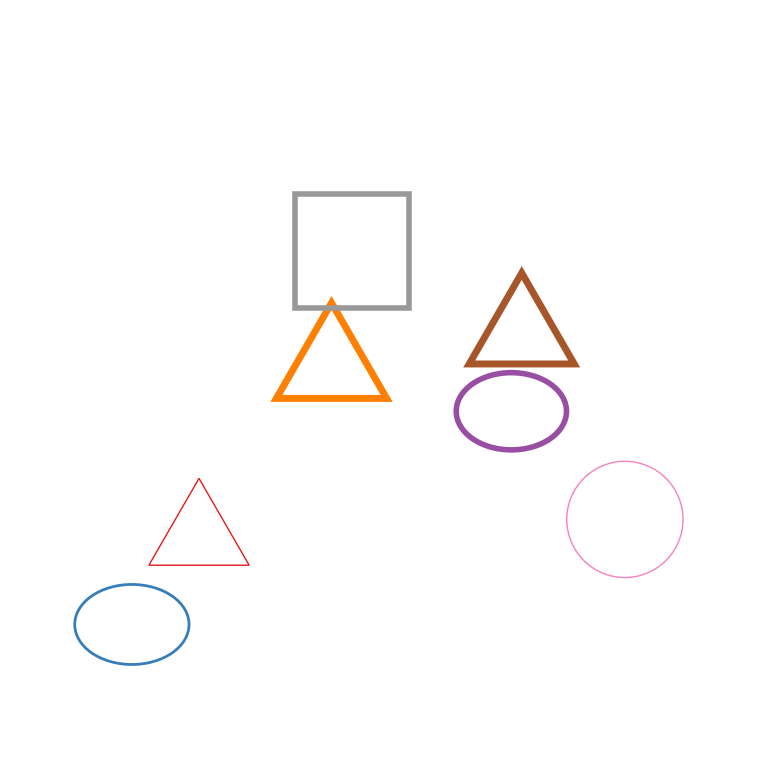[{"shape": "triangle", "thickness": 0.5, "radius": 0.38, "center": [0.258, 0.304]}, {"shape": "oval", "thickness": 1, "radius": 0.37, "center": [0.171, 0.189]}, {"shape": "oval", "thickness": 2, "radius": 0.36, "center": [0.664, 0.466]}, {"shape": "triangle", "thickness": 2.5, "radius": 0.41, "center": [0.431, 0.524]}, {"shape": "triangle", "thickness": 2.5, "radius": 0.39, "center": [0.678, 0.567]}, {"shape": "circle", "thickness": 0.5, "radius": 0.38, "center": [0.812, 0.325]}, {"shape": "square", "thickness": 2, "radius": 0.37, "center": [0.458, 0.674]}]